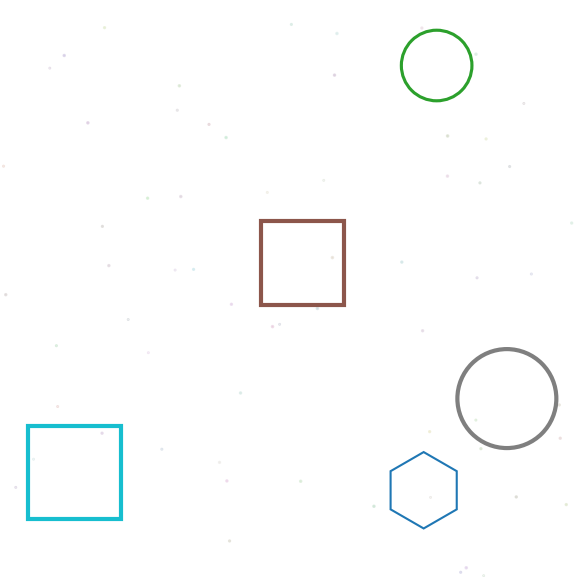[{"shape": "hexagon", "thickness": 1, "radius": 0.33, "center": [0.734, 0.15]}, {"shape": "circle", "thickness": 1.5, "radius": 0.31, "center": [0.756, 0.886]}, {"shape": "square", "thickness": 2, "radius": 0.36, "center": [0.524, 0.544]}, {"shape": "circle", "thickness": 2, "radius": 0.43, "center": [0.878, 0.309]}, {"shape": "square", "thickness": 2, "radius": 0.4, "center": [0.129, 0.181]}]